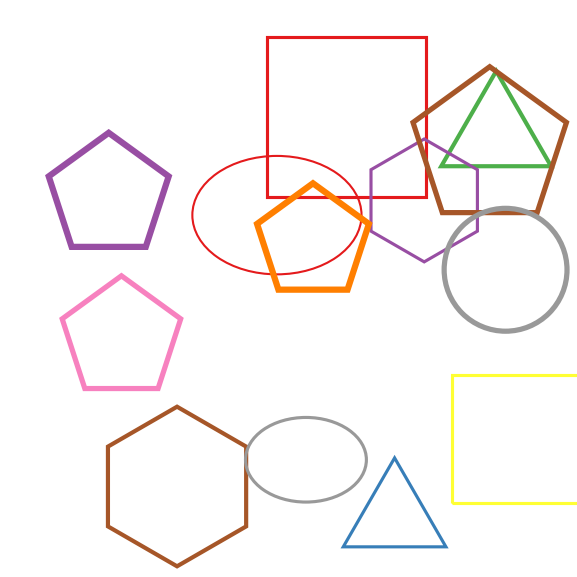[{"shape": "square", "thickness": 1.5, "radius": 0.69, "center": [0.6, 0.797]}, {"shape": "oval", "thickness": 1, "radius": 0.73, "center": [0.48, 0.627]}, {"shape": "triangle", "thickness": 1.5, "radius": 0.51, "center": [0.683, 0.104]}, {"shape": "triangle", "thickness": 2, "radius": 0.55, "center": [0.859, 0.766]}, {"shape": "hexagon", "thickness": 1.5, "radius": 0.53, "center": [0.735, 0.652]}, {"shape": "pentagon", "thickness": 3, "radius": 0.55, "center": [0.188, 0.66]}, {"shape": "pentagon", "thickness": 3, "radius": 0.51, "center": [0.542, 0.58]}, {"shape": "square", "thickness": 1.5, "radius": 0.55, "center": [0.894, 0.239]}, {"shape": "hexagon", "thickness": 2, "radius": 0.69, "center": [0.307, 0.157]}, {"shape": "pentagon", "thickness": 2.5, "radius": 0.7, "center": [0.848, 0.744]}, {"shape": "pentagon", "thickness": 2.5, "radius": 0.54, "center": [0.21, 0.414]}, {"shape": "circle", "thickness": 2.5, "radius": 0.53, "center": [0.875, 0.532]}, {"shape": "oval", "thickness": 1.5, "radius": 0.52, "center": [0.53, 0.203]}]